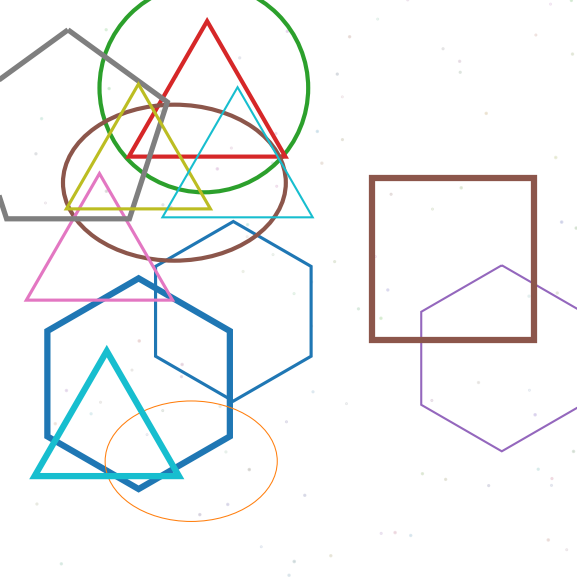[{"shape": "hexagon", "thickness": 3, "radius": 0.91, "center": [0.24, 0.335]}, {"shape": "hexagon", "thickness": 1.5, "radius": 0.78, "center": [0.404, 0.46]}, {"shape": "oval", "thickness": 0.5, "radius": 0.75, "center": [0.331, 0.2]}, {"shape": "circle", "thickness": 2, "radius": 0.9, "center": [0.353, 0.847]}, {"shape": "triangle", "thickness": 2, "radius": 0.78, "center": [0.359, 0.806]}, {"shape": "hexagon", "thickness": 1, "radius": 0.81, "center": [0.869, 0.379]}, {"shape": "square", "thickness": 3, "radius": 0.7, "center": [0.784, 0.551]}, {"shape": "oval", "thickness": 2, "radius": 0.96, "center": [0.302, 0.683]}, {"shape": "triangle", "thickness": 1.5, "radius": 0.73, "center": [0.172, 0.552]}, {"shape": "pentagon", "thickness": 2.5, "radius": 0.9, "center": [0.118, 0.767]}, {"shape": "triangle", "thickness": 1.5, "radius": 0.72, "center": [0.24, 0.709]}, {"shape": "triangle", "thickness": 1, "radius": 0.75, "center": [0.411, 0.698]}, {"shape": "triangle", "thickness": 3, "radius": 0.72, "center": [0.185, 0.247]}]